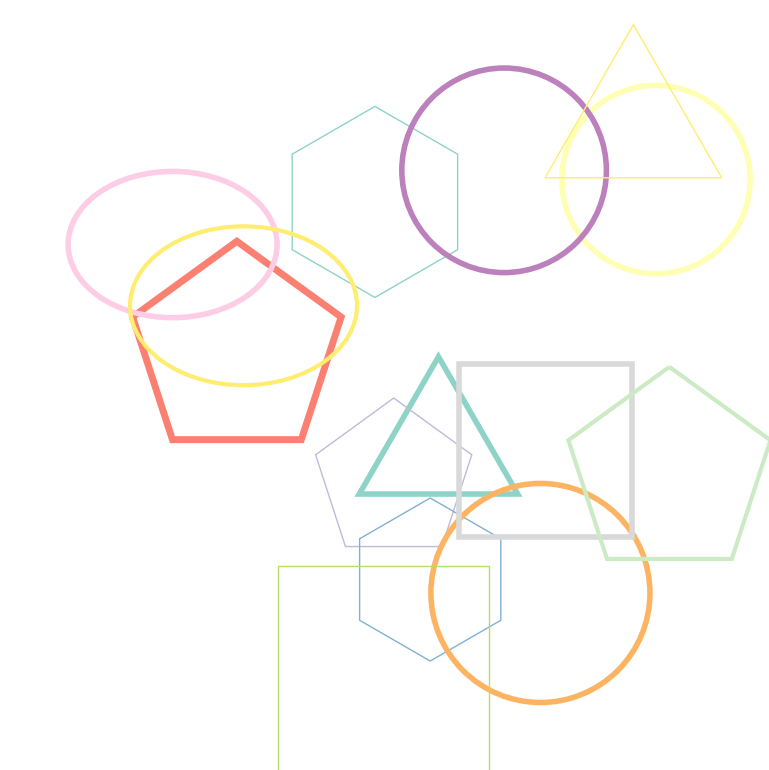[{"shape": "hexagon", "thickness": 0.5, "radius": 0.62, "center": [0.487, 0.738]}, {"shape": "triangle", "thickness": 2, "radius": 0.59, "center": [0.569, 0.418]}, {"shape": "circle", "thickness": 2, "radius": 0.61, "center": [0.852, 0.767]}, {"shape": "pentagon", "thickness": 0.5, "radius": 0.53, "center": [0.511, 0.376]}, {"shape": "pentagon", "thickness": 2.5, "radius": 0.71, "center": [0.308, 0.544]}, {"shape": "hexagon", "thickness": 0.5, "radius": 0.53, "center": [0.559, 0.247]}, {"shape": "circle", "thickness": 2, "radius": 0.71, "center": [0.702, 0.23]}, {"shape": "square", "thickness": 0.5, "radius": 0.69, "center": [0.499, 0.128]}, {"shape": "oval", "thickness": 2, "radius": 0.68, "center": [0.224, 0.682]}, {"shape": "square", "thickness": 2, "radius": 0.56, "center": [0.708, 0.415]}, {"shape": "circle", "thickness": 2, "radius": 0.66, "center": [0.655, 0.779]}, {"shape": "pentagon", "thickness": 1.5, "radius": 0.69, "center": [0.869, 0.386]}, {"shape": "oval", "thickness": 1.5, "radius": 0.74, "center": [0.316, 0.603]}, {"shape": "triangle", "thickness": 0.5, "radius": 0.66, "center": [0.823, 0.835]}]